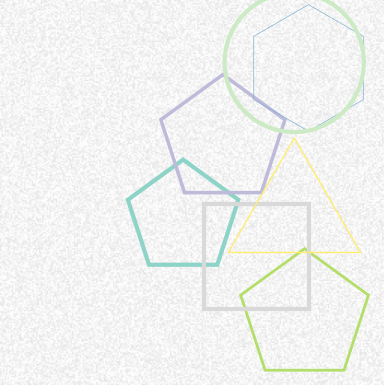[{"shape": "pentagon", "thickness": 3, "radius": 0.75, "center": [0.476, 0.434]}, {"shape": "pentagon", "thickness": 2.5, "radius": 0.85, "center": [0.579, 0.637]}, {"shape": "hexagon", "thickness": 0.5, "radius": 0.82, "center": [0.801, 0.824]}, {"shape": "pentagon", "thickness": 2, "radius": 0.87, "center": [0.791, 0.18]}, {"shape": "square", "thickness": 3, "radius": 0.68, "center": [0.666, 0.333]}, {"shape": "circle", "thickness": 3, "radius": 0.9, "center": [0.764, 0.838]}, {"shape": "triangle", "thickness": 1, "radius": 0.99, "center": [0.765, 0.443]}]